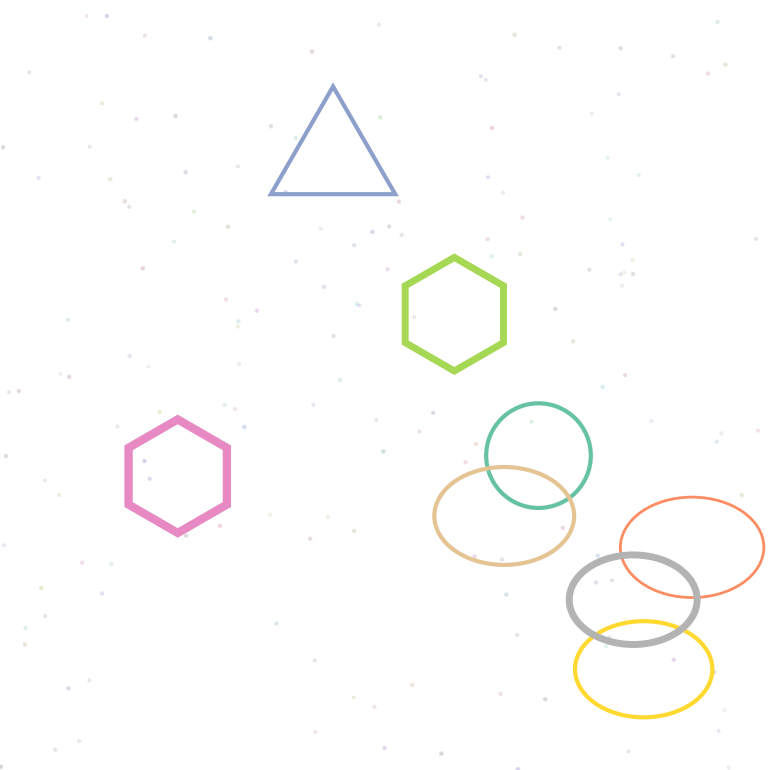[{"shape": "circle", "thickness": 1.5, "radius": 0.34, "center": [0.699, 0.408]}, {"shape": "oval", "thickness": 1, "radius": 0.47, "center": [0.899, 0.289]}, {"shape": "triangle", "thickness": 1.5, "radius": 0.47, "center": [0.433, 0.794]}, {"shape": "hexagon", "thickness": 3, "radius": 0.37, "center": [0.231, 0.382]}, {"shape": "hexagon", "thickness": 2.5, "radius": 0.37, "center": [0.59, 0.592]}, {"shape": "oval", "thickness": 1.5, "radius": 0.45, "center": [0.836, 0.131]}, {"shape": "oval", "thickness": 1.5, "radius": 0.45, "center": [0.655, 0.33]}, {"shape": "oval", "thickness": 2.5, "radius": 0.42, "center": [0.822, 0.221]}]